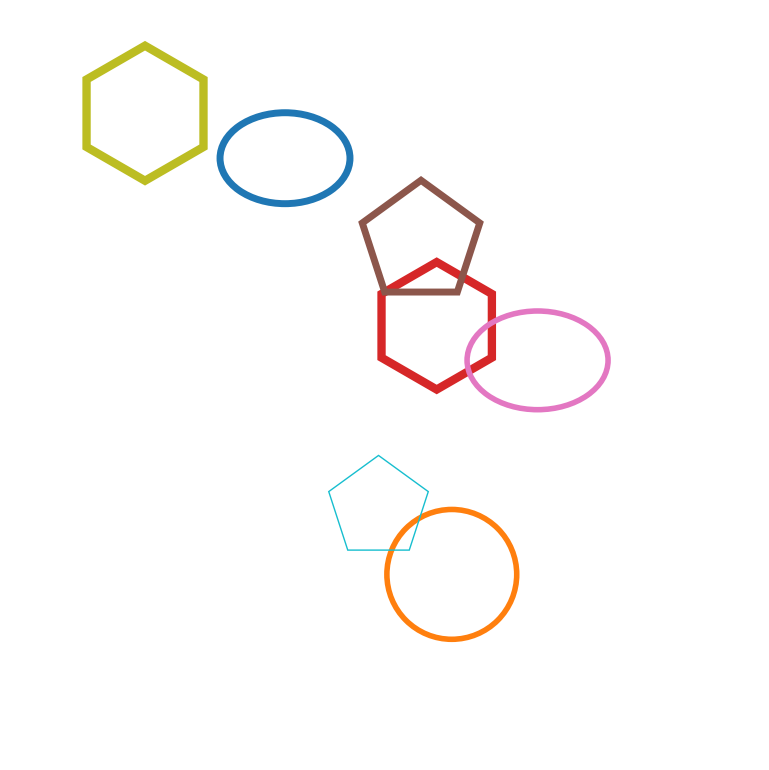[{"shape": "oval", "thickness": 2.5, "radius": 0.42, "center": [0.37, 0.795]}, {"shape": "circle", "thickness": 2, "radius": 0.42, "center": [0.587, 0.254]}, {"shape": "hexagon", "thickness": 3, "radius": 0.41, "center": [0.567, 0.577]}, {"shape": "pentagon", "thickness": 2.5, "radius": 0.4, "center": [0.547, 0.686]}, {"shape": "oval", "thickness": 2, "radius": 0.46, "center": [0.698, 0.532]}, {"shape": "hexagon", "thickness": 3, "radius": 0.44, "center": [0.188, 0.853]}, {"shape": "pentagon", "thickness": 0.5, "radius": 0.34, "center": [0.492, 0.341]}]